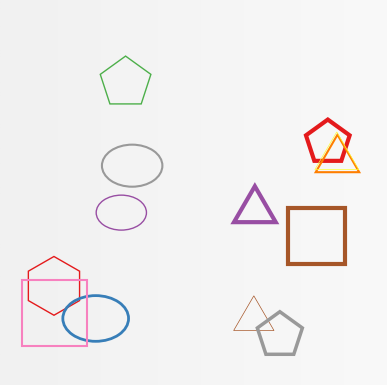[{"shape": "hexagon", "thickness": 1, "radius": 0.38, "center": [0.139, 0.257]}, {"shape": "pentagon", "thickness": 3, "radius": 0.3, "center": [0.846, 0.63]}, {"shape": "oval", "thickness": 2, "radius": 0.42, "center": [0.247, 0.173]}, {"shape": "pentagon", "thickness": 1, "radius": 0.34, "center": [0.324, 0.786]}, {"shape": "triangle", "thickness": 3, "radius": 0.31, "center": [0.658, 0.454]}, {"shape": "oval", "thickness": 1, "radius": 0.32, "center": [0.313, 0.448]}, {"shape": "triangle", "thickness": 1.5, "radius": 0.32, "center": [0.871, 0.585]}, {"shape": "triangle", "thickness": 0.5, "radius": 0.33, "center": [0.869, 0.592]}, {"shape": "square", "thickness": 3, "radius": 0.37, "center": [0.817, 0.388]}, {"shape": "triangle", "thickness": 0.5, "radius": 0.3, "center": [0.655, 0.172]}, {"shape": "square", "thickness": 1.5, "radius": 0.42, "center": [0.141, 0.187]}, {"shape": "pentagon", "thickness": 2.5, "radius": 0.31, "center": [0.722, 0.129]}, {"shape": "oval", "thickness": 1.5, "radius": 0.39, "center": [0.341, 0.57]}]